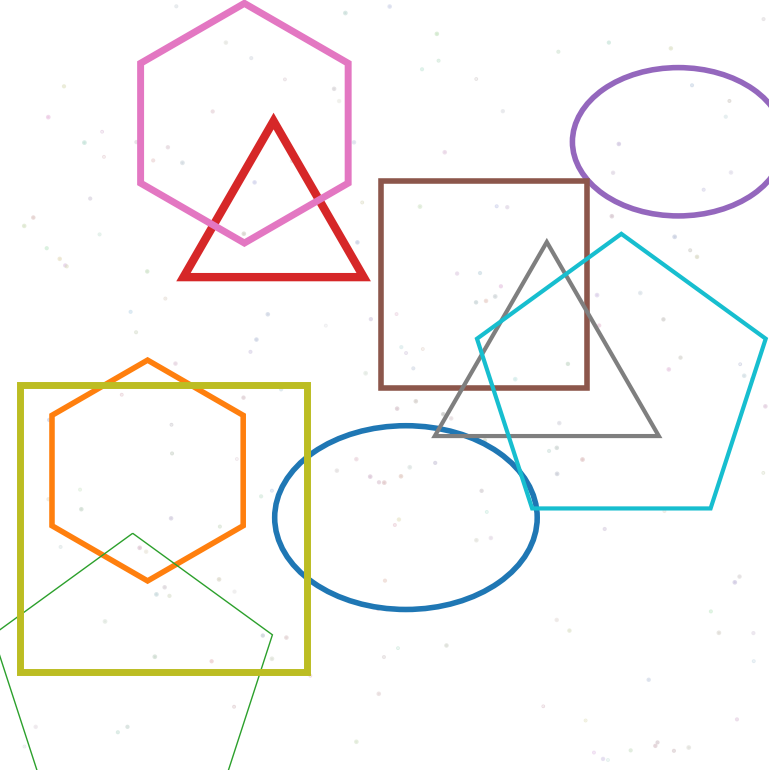[{"shape": "oval", "thickness": 2, "radius": 0.85, "center": [0.527, 0.328]}, {"shape": "hexagon", "thickness": 2, "radius": 0.72, "center": [0.192, 0.389]}, {"shape": "pentagon", "thickness": 0.5, "radius": 0.95, "center": [0.172, 0.117]}, {"shape": "triangle", "thickness": 3, "radius": 0.68, "center": [0.355, 0.708]}, {"shape": "oval", "thickness": 2, "radius": 0.69, "center": [0.881, 0.816]}, {"shape": "square", "thickness": 2, "radius": 0.67, "center": [0.628, 0.63]}, {"shape": "hexagon", "thickness": 2.5, "radius": 0.78, "center": [0.317, 0.84]}, {"shape": "triangle", "thickness": 1.5, "radius": 0.84, "center": [0.71, 0.518]}, {"shape": "square", "thickness": 2.5, "radius": 0.93, "center": [0.213, 0.313]}, {"shape": "pentagon", "thickness": 1.5, "radius": 0.99, "center": [0.807, 0.499]}]